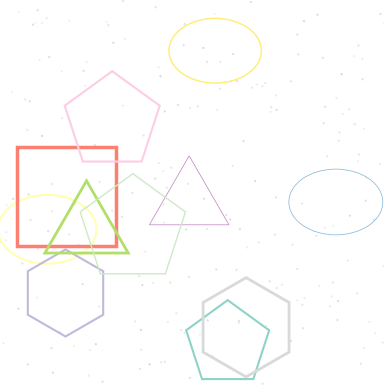[{"shape": "pentagon", "thickness": 1.5, "radius": 0.57, "center": [0.591, 0.107]}, {"shape": "oval", "thickness": 1.5, "radius": 0.64, "center": [0.123, 0.404]}, {"shape": "hexagon", "thickness": 1.5, "radius": 0.57, "center": [0.17, 0.239]}, {"shape": "square", "thickness": 2.5, "radius": 0.64, "center": [0.172, 0.489]}, {"shape": "oval", "thickness": 0.5, "radius": 0.61, "center": [0.872, 0.475]}, {"shape": "triangle", "thickness": 2, "radius": 0.63, "center": [0.225, 0.405]}, {"shape": "pentagon", "thickness": 1.5, "radius": 0.65, "center": [0.291, 0.685]}, {"shape": "hexagon", "thickness": 2, "radius": 0.64, "center": [0.639, 0.15]}, {"shape": "triangle", "thickness": 0.5, "radius": 0.6, "center": [0.491, 0.476]}, {"shape": "pentagon", "thickness": 1, "radius": 0.72, "center": [0.345, 0.405]}, {"shape": "oval", "thickness": 1, "radius": 0.6, "center": [0.559, 0.868]}]